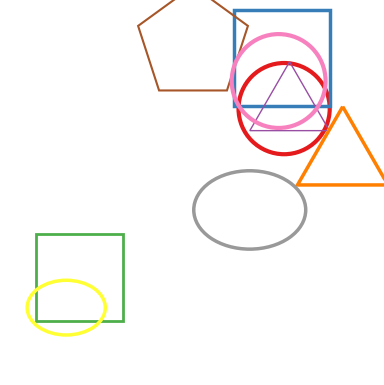[{"shape": "circle", "thickness": 3, "radius": 0.59, "center": [0.738, 0.718]}, {"shape": "square", "thickness": 2.5, "radius": 0.63, "center": [0.733, 0.85]}, {"shape": "square", "thickness": 2, "radius": 0.57, "center": [0.206, 0.278]}, {"shape": "triangle", "thickness": 1, "radius": 0.6, "center": [0.752, 0.72]}, {"shape": "triangle", "thickness": 2.5, "radius": 0.68, "center": [0.89, 0.587]}, {"shape": "oval", "thickness": 2.5, "radius": 0.51, "center": [0.172, 0.201]}, {"shape": "pentagon", "thickness": 1.5, "radius": 0.75, "center": [0.501, 0.886]}, {"shape": "circle", "thickness": 3, "radius": 0.61, "center": [0.724, 0.79]}, {"shape": "oval", "thickness": 2.5, "radius": 0.73, "center": [0.649, 0.455]}]